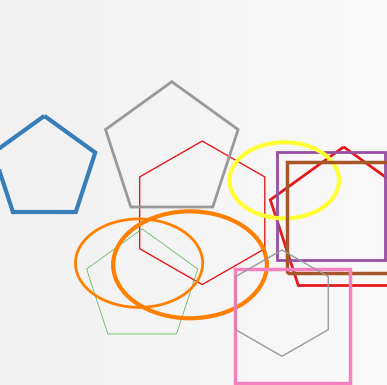[{"shape": "hexagon", "thickness": 1, "radius": 0.93, "center": [0.522, 0.447]}, {"shape": "pentagon", "thickness": 2, "radius": 1.0, "center": [0.887, 0.419]}, {"shape": "pentagon", "thickness": 3, "radius": 0.69, "center": [0.114, 0.561]}, {"shape": "pentagon", "thickness": 0.5, "radius": 0.75, "center": [0.367, 0.255]}, {"shape": "square", "thickness": 2, "radius": 0.7, "center": [0.854, 0.465]}, {"shape": "oval", "thickness": 3, "radius": 0.99, "center": [0.49, 0.312]}, {"shape": "oval", "thickness": 2, "radius": 0.82, "center": [0.359, 0.316]}, {"shape": "oval", "thickness": 3, "radius": 0.71, "center": [0.734, 0.532]}, {"shape": "square", "thickness": 2.5, "radius": 0.72, "center": [0.885, 0.435]}, {"shape": "square", "thickness": 2.5, "radius": 0.74, "center": [0.754, 0.153]}, {"shape": "pentagon", "thickness": 2, "radius": 0.9, "center": [0.443, 0.608]}, {"shape": "hexagon", "thickness": 1, "radius": 0.69, "center": [0.728, 0.213]}]